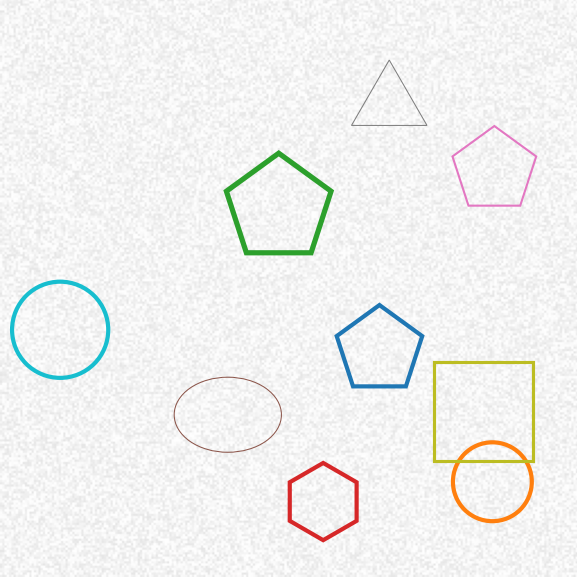[{"shape": "pentagon", "thickness": 2, "radius": 0.39, "center": [0.657, 0.393]}, {"shape": "circle", "thickness": 2, "radius": 0.34, "center": [0.853, 0.165]}, {"shape": "pentagon", "thickness": 2.5, "radius": 0.48, "center": [0.483, 0.639]}, {"shape": "hexagon", "thickness": 2, "radius": 0.33, "center": [0.56, 0.131]}, {"shape": "oval", "thickness": 0.5, "radius": 0.46, "center": [0.394, 0.281]}, {"shape": "pentagon", "thickness": 1, "radius": 0.38, "center": [0.856, 0.705]}, {"shape": "triangle", "thickness": 0.5, "radius": 0.38, "center": [0.674, 0.82]}, {"shape": "square", "thickness": 1.5, "radius": 0.43, "center": [0.838, 0.287]}, {"shape": "circle", "thickness": 2, "radius": 0.42, "center": [0.104, 0.428]}]